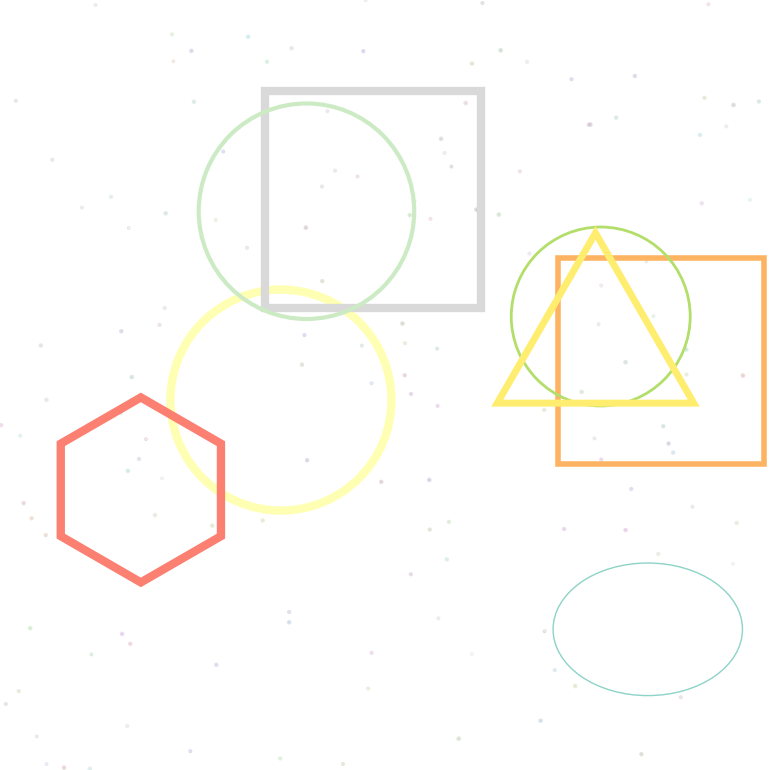[{"shape": "oval", "thickness": 0.5, "radius": 0.61, "center": [0.841, 0.183]}, {"shape": "circle", "thickness": 3, "radius": 0.72, "center": [0.365, 0.48]}, {"shape": "hexagon", "thickness": 3, "radius": 0.6, "center": [0.183, 0.364]}, {"shape": "square", "thickness": 2, "radius": 0.67, "center": [0.858, 0.532]}, {"shape": "circle", "thickness": 1, "radius": 0.58, "center": [0.78, 0.589]}, {"shape": "square", "thickness": 3, "radius": 0.7, "center": [0.485, 0.741]}, {"shape": "circle", "thickness": 1.5, "radius": 0.7, "center": [0.398, 0.726]}, {"shape": "triangle", "thickness": 2.5, "radius": 0.74, "center": [0.773, 0.55]}]